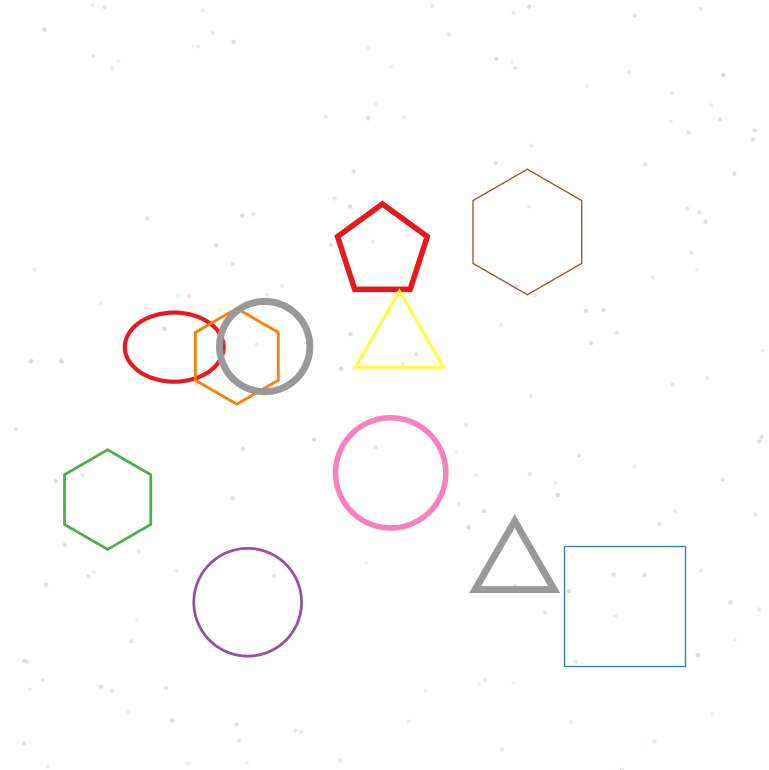[{"shape": "pentagon", "thickness": 2, "radius": 0.31, "center": [0.497, 0.674]}, {"shape": "oval", "thickness": 1.5, "radius": 0.32, "center": [0.226, 0.549]}, {"shape": "square", "thickness": 0.5, "radius": 0.39, "center": [0.811, 0.213]}, {"shape": "hexagon", "thickness": 1, "radius": 0.32, "center": [0.14, 0.351]}, {"shape": "circle", "thickness": 1, "radius": 0.35, "center": [0.322, 0.218]}, {"shape": "hexagon", "thickness": 1, "radius": 0.31, "center": [0.308, 0.537]}, {"shape": "triangle", "thickness": 1, "radius": 0.33, "center": [0.519, 0.556]}, {"shape": "hexagon", "thickness": 0.5, "radius": 0.41, "center": [0.685, 0.699]}, {"shape": "circle", "thickness": 2, "radius": 0.36, "center": [0.507, 0.386]}, {"shape": "triangle", "thickness": 2.5, "radius": 0.3, "center": [0.668, 0.264]}, {"shape": "circle", "thickness": 2.5, "radius": 0.29, "center": [0.344, 0.55]}]